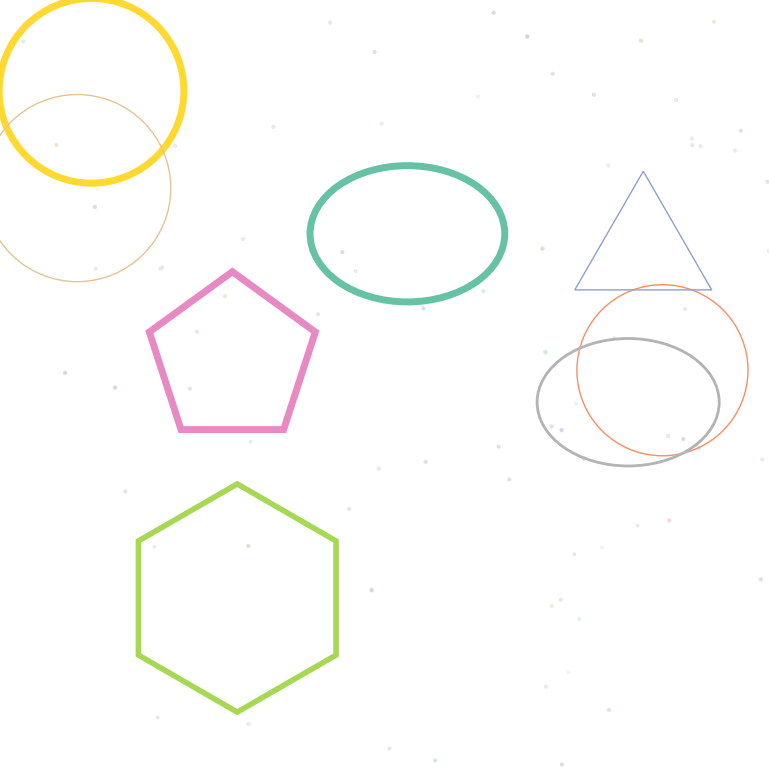[{"shape": "oval", "thickness": 2.5, "radius": 0.63, "center": [0.529, 0.696]}, {"shape": "circle", "thickness": 0.5, "radius": 0.56, "center": [0.86, 0.519]}, {"shape": "triangle", "thickness": 0.5, "radius": 0.51, "center": [0.835, 0.675]}, {"shape": "pentagon", "thickness": 2.5, "radius": 0.57, "center": [0.302, 0.534]}, {"shape": "hexagon", "thickness": 2, "radius": 0.74, "center": [0.308, 0.223]}, {"shape": "circle", "thickness": 2.5, "radius": 0.6, "center": [0.119, 0.882]}, {"shape": "circle", "thickness": 0.5, "radius": 0.61, "center": [0.1, 0.756]}, {"shape": "oval", "thickness": 1, "radius": 0.59, "center": [0.816, 0.478]}]